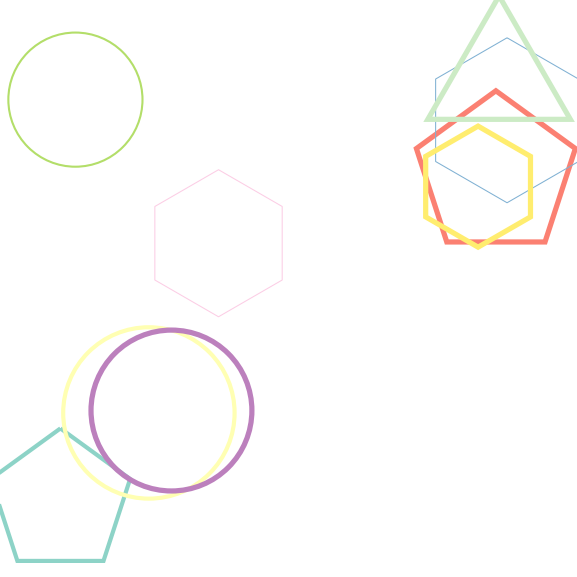[{"shape": "pentagon", "thickness": 2, "radius": 0.63, "center": [0.105, 0.13]}, {"shape": "circle", "thickness": 2, "radius": 0.74, "center": [0.258, 0.284]}, {"shape": "pentagon", "thickness": 2.5, "radius": 0.72, "center": [0.859, 0.697]}, {"shape": "hexagon", "thickness": 0.5, "radius": 0.71, "center": [0.878, 0.791]}, {"shape": "circle", "thickness": 1, "radius": 0.58, "center": [0.131, 0.827]}, {"shape": "hexagon", "thickness": 0.5, "radius": 0.64, "center": [0.378, 0.578]}, {"shape": "circle", "thickness": 2.5, "radius": 0.7, "center": [0.297, 0.288]}, {"shape": "triangle", "thickness": 2.5, "radius": 0.71, "center": [0.864, 0.864]}, {"shape": "hexagon", "thickness": 2.5, "radius": 0.52, "center": [0.828, 0.676]}]